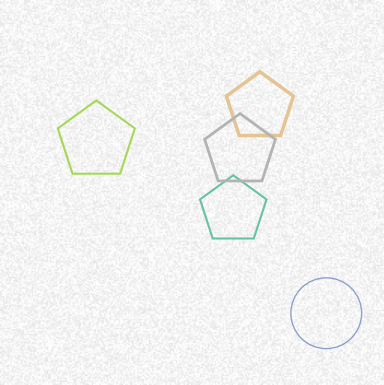[{"shape": "pentagon", "thickness": 1.5, "radius": 0.45, "center": [0.606, 0.454]}, {"shape": "circle", "thickness": 1, "radius": 0.46, "center": [0.847, 0.186]}, {"shape": "pentagon", "thickness": 1.5, "radius": 0.53, "center": [0.25, 0.634]}, {"shape": "pentagon", "thickness": 2.5, "radius": 0.46, "center": [0.675, 0.722]}, {"shape": "pentagon", "thickness": 2, "radius": 0.48, "center": [0.623, 0.608]}]